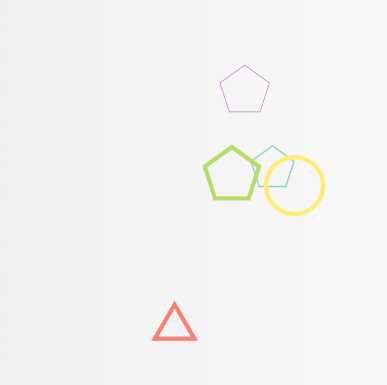[{"shape": "pentagon", "thickness": 1, "radius": 0.29, "center": [0.703, 0.563]}, {"shape": "triangle", "thickness": 3, "radius": 0.3, "center": [0.451, 0.15]}, {"shape": "pentagon", "thickness": 3, "radius": 0.37, "center": [0.598, 0.544]}, {"shape": "pentagon", "thickness": 0.5, "radius": 0.34, "center": [0.631, 0.764]}, {"shape": "circle", "thickness": 3, "radius": 0.37, "center": [0.76, 0.518]}]